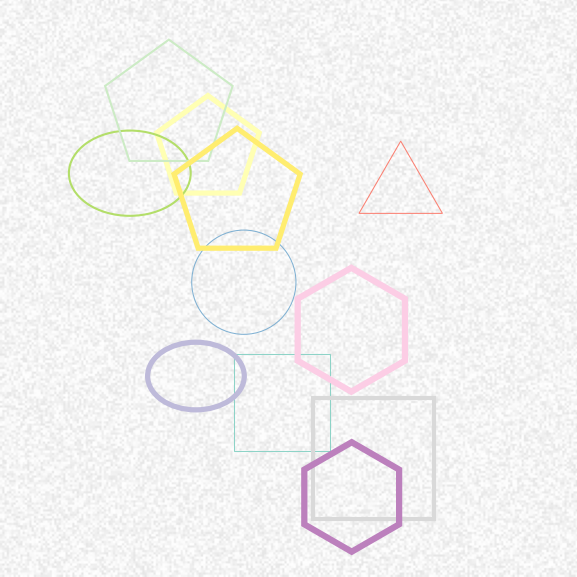[{"shape": "square", "thickness": 0.5, "radius": 0.42, "center": [0.488, 0.302]}, {"shape": "pentagon", "thickness": 2.5, "radius": 0.47, "center": [0.36, 0.74]}, {"shape": "oval", "thickness": 2.5, "radius": 0.42, "center": [0.339, 0.348]}, {"shape": "triangle", "thickness": 0.5, "radius": 0.42, "center": [0.694, 0.671]}, {"shape": "circle", "thickness": 0.5, "radius": 0.45, "center": [0.422, 0.51]}, {"shape": "oval", "thickness": 1, "radius": 0.53, "center": [0.225, 0.699]}, {"shape": "hexagon", "thickness": 3, "radius": 0.54, "center": [0.608, 0.428]}, {"shape": "square", "thickness": 2, "radius": 0.52, "center": [0.647, 0.206]}, {"shape": "hexagon", "thickness": 3, "radius": 0.47, "center": [0.609, 0.139]}, {"shape": "pentagon", "thickness": 1, "radius": 0.58, "center": [0.292, 0.814]}, {"shape": "pentagon", "thickness": 2.5, "radius": 0.57, "center": [0.411, 0.662]}]